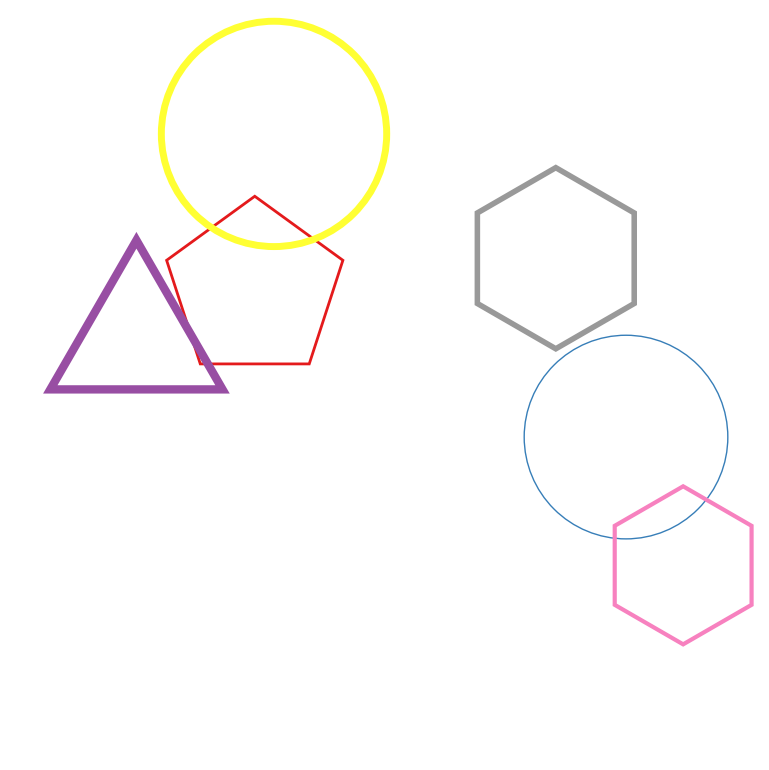[{"shape": "pentagon", "thickness": 1, "radius": 0.6, "center": [0.331, 0.625]}, {"shape": "circle", "thickness": 0.5, "radius": 0.66, "center": [0.813, 0.432]}, {"shape": "triangle", "thickness": 3, "radius": 0.65, "center": [0.177, 0.559]}, {"shape": "circle", "thickness": 2.5, "radius": 0.73, "center": [0.356, 0.826]}, {"shape": "hexagon", "thickness": 1.5, "radius": 0.51, "center": [0.887, 0.266]}, {"shape": "hexagon", "thickness": 2, "radius": 0.59, "center": [0.722, 0.665]}]